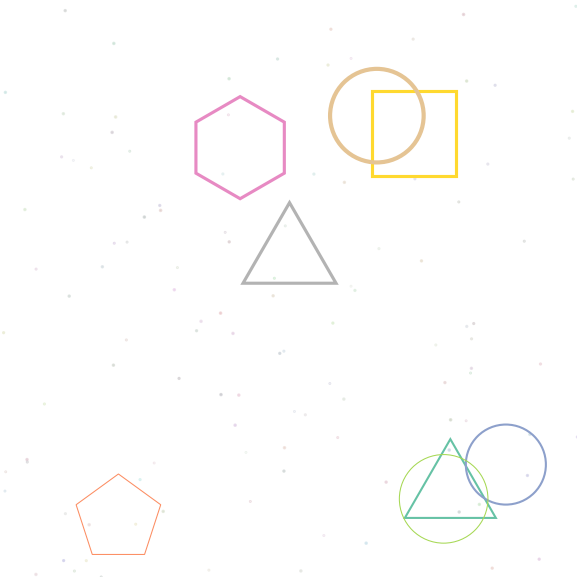[{"shape": "triangle", "thickness": 1, "radius": 0.45, "center": [0.78, 0.148]}, {"shape": "pentagon", "thickness": 0.5, "radius": 0.39, "center": [0.205, 0.101]}, {"shape": "circle", "thickness": 1, "radius": 0.35, "center": [0.876, 0.195]}, {"shape": "hexagon", "thickness": 1.5, "radius": 0.44, "center": [0.416, 0.743]}, {"shape": "circle", "thickness": 0.5, "radius": 0.38, "center": [0.768, 0.135]}, {"shape": "square", "thickness": 1.5, "radius": 0.37, "center": [0.717, 0.768]}, {"shape": "circle", "thickness": 2, "radius": 0.41, "center": [0.653, 0.799]}, {"shape": "triangle", "thickness": 1.5, "radius": 0.47, "center": [0.501, 0.555]}]